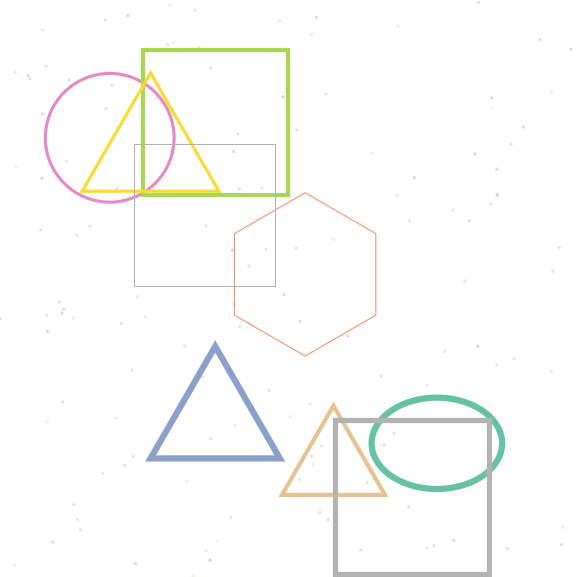[{"shape": "oval", "thickness": 3, "radius": 0.57, "center": [0.756, 0.231]}, {"shape": "hexagon", "thickness": 0.5, "radius": 0.71, "center": [0.528, 0.524]}, {"shape": "triangle", "thickness": 3, "radius": 0.65, "center": [0.373, 0.27]}, {"shape": "circle", "thickness": 1.5, "radius": 0.56, "center": [0.19, 0.76]}, {"shape": "square", "thickness": 2, "radius": 0.63, "center": [0.373, 0.787]}, {"shape": "triangle", "thickness": 1.5, "radius": 0.68, "center": [0.261, 0.736]}, {"shape": "triangle", "thickness": 2, "radius": 0.52, "center": [0.577, 0.194]}, {"shape": "square", "thickness": 2.5, "radius": 0.67, "center": [0.713, 0.138]}, {"shape": "square", "thickness": 0.5, "radius": 0.61, "center": [0.354, 0.627]}]